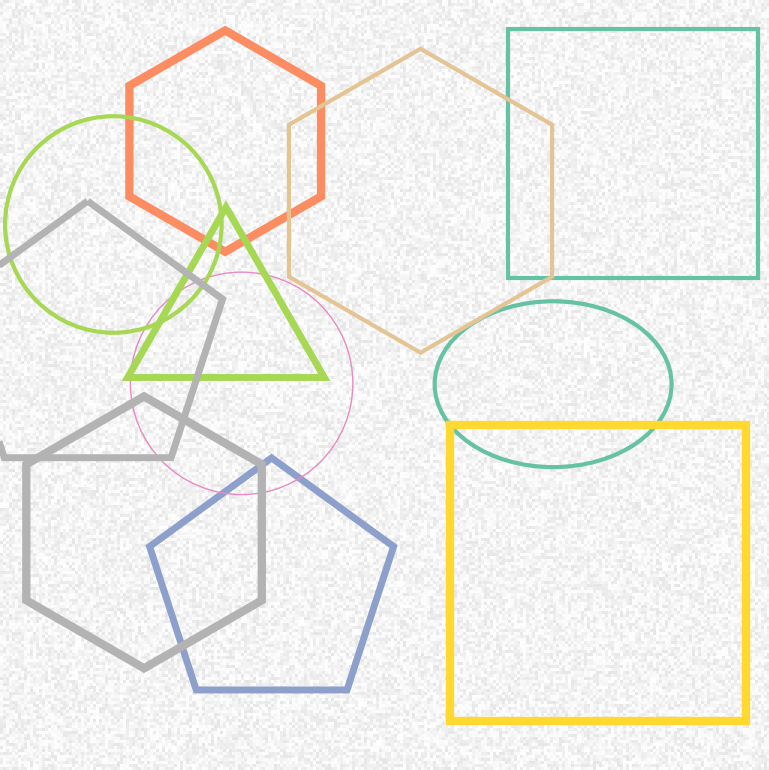[{"shape": "square", "thickness": 1.5, "radius": 0.81, "center": [0.822, 0.801]}, {"shape": "oval", "thickness": 1.5, "radius": 0.77, "center": [0.718, 0.501]}, {"shape": "hexagon", "thickness": 3, "radius": 0.72, "center": [0.292, 0.817]}, {"shape": "pentagon", "thickness": 2.5, "radius": 0.83, "center": [0.353, 0.239]}, {"shape": "circle", "thickness": 0.5, "radius": 0.72, "center": [0.314, 0.502]}, {"shape": "circle", "thickness": 1.5, "radius": 0.7, "center": [0.147, 0.708]}, {"shape": "triangle", "thickness": 2.5, "radius": 0.74, "center": [0.293, 0.583]}, {"shape": "square", "thickness": 3, "radius": 0.96, "center": [0.777, 0.255]}, {"shape": "hexagon", "thickness": 1.5, "radius": 0.99, "center": [0.546, 0.739]}, {"shape": "hexagon", "thickness": 3, "radius": 0.88, "center": [0.187, 0.309]}, {"shape": "pentagon", "thickness": 2.5, "radius": 0.92, "center": [0.114, 0.555]}]